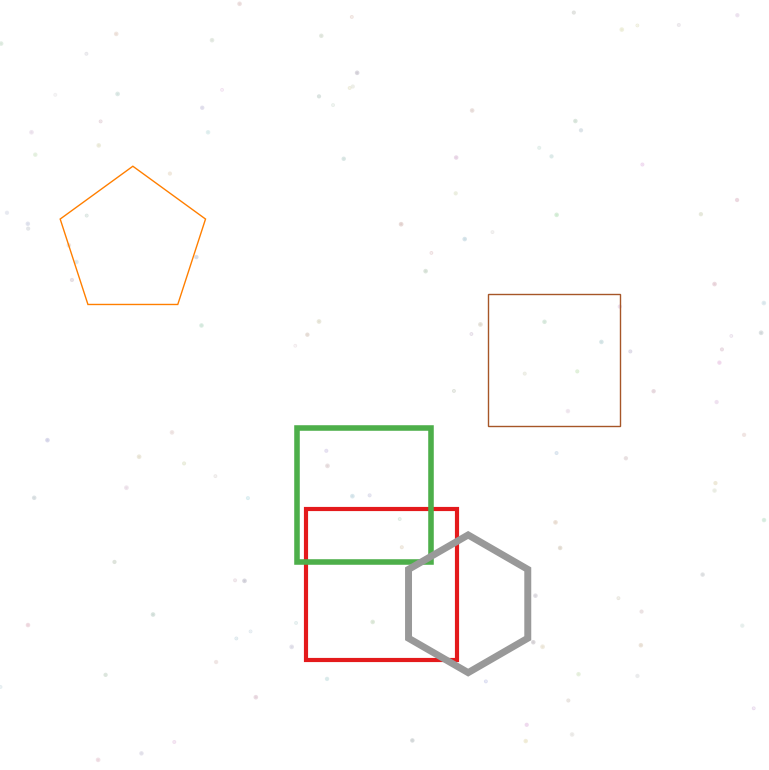[{"shape": "square", "thickness": 1.5, "radius": 0.49, "center": [0.495, 0.241]}, {"shape": "square", "thickness": 2, "radius": 0.43, "center": [0.472, 0.357]}, {"shape": "pentagon", "thickness": 0.5, "radius": 0.5, "center": [0.173, 0.685]}, {"shape": "square", "thickness": 0.5, "radius": 0.43, "center": [0.72, 0.532]}, {"shape": "hexagon", "thickness": 2.5, "radius": 0.45, "center": [0.608, 0.216]}]